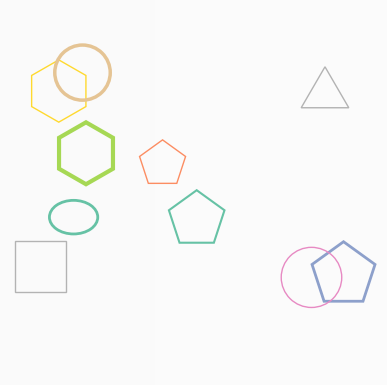[{"shape": "pentagon", "thickness": 1.5, "radius": 0.38, "center": [0.508, 0.431]}, {"shape": "oval", "thickness": 2, "radius": 0.31, "center": [0.19, 0.436]}, {"shape": "pentagon", "thickness": 1, "radius": 0.31, "center": [0.42, 0.574]}, {"shape": "pentagon", "thickness": 2, "radius": 0.43, "center": [0.887, 0.287]}, {"shape": "circle", "thickness": 1, "radius": 0.39, "center": [0.804, 0.279]}, {"shape": "hexagon", "thickness": 3, "radius": 0.4, "center": [0.222, 0.602]}, {"shape": "hexagon", "thickness": 1, "radius": 0.4, "center": [0.152, 0.764]}, {"shape": "circle", "thickness": 2.5, "radius": 0.36, "center": [0.213, 0.811]}, {"shape": "square", "thickness": 1, "radius": 0.33, "center": [0.103, 0.307]}, {"shape": "triangle", "thickness": 1, "radius": 0.35, "center": [0.839, 0.756]}]